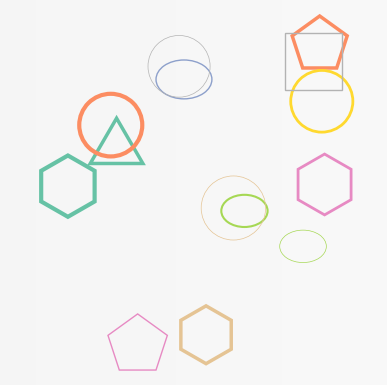[{"shape": "hexagon", "thickness": 3, "radius": 0.4, "center": [0.175, 0.517]}, {"shape": "triangle", "thickness": 2.5, "radius": 0.39, "center": [0.301, 0.615]}, {"shape": "circle", "thickness": 3, "radius": 0.41, "center": [0.286, 0.675]}, {"shape": "pentagon", "thickness": 2.5, "radius": 0.37, "center": [0.825, 0.884]}, {"shape": "oval", "thickness": 1, "radius": 0.36, "center": [0.475, 0.794]}, {"shape": "pentagon", "thickness": 1, "radius": 0.4, "center": [0.355, 0.104]}, {"shape": "hexagon", "thickness": 2, "radius": 0.39, "center": [0.838, 0.521]}, {"shape": "oval", "thickness": 1.5, "radius": 0.3, "center": [0.631, 0.452]}, {"shape": "oval", "thickness": 0.5, "radius": 0.3, "center": [0.782, 0.36]}, {"shape": "circle", "thickness": 2, "radius": 0.4, "center": [0.83, 0.737]}, {"shape": "circle", "thickness": 0.5, "radius": 0.42, "center": [0.602, 0.46]}, {"shape": "hexagon", "thickness": 2.5, "radius": 0.38, "center": [0.532, 0.13]}, {"shape": "square", "thickness": 1, "radius": 0.37, "center": [0.809, 0.84]}, {"shape": "circle", "thickness": 0.5, "radius": 0.4, "center": [0.462, 0.828]}]